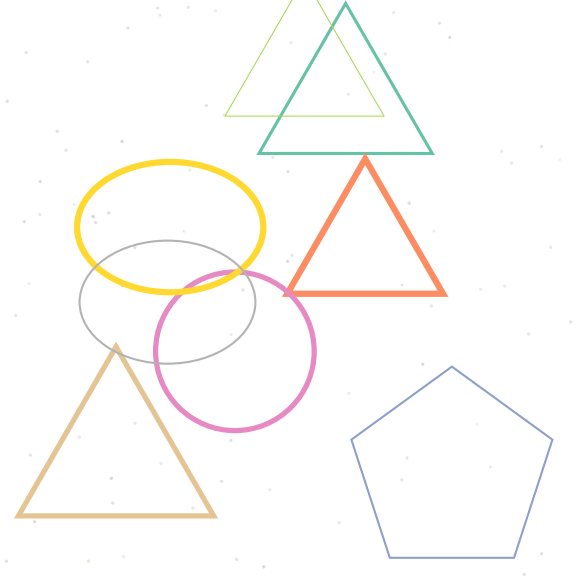[{"shape": "triangle", "thickness": 1.5, "radius": 0.87, "center": [0.598, 0.82]}, {"shape": "triangle", "thickness": 3, "radius": 0.78, "center": [0.632, 0.568]}, {"shape": "pentagon", "thickness": 1, "radius": 0.91, "center": [0.783, 0.181]}, {"shape": "circle", "thickness": 2.5, "radius": 0.69, "center": [0.407, 0.391]}, {"shape": "triangle", "thickness": 0.5, "radius": 0.8, "center": [0.527, 0.878]}, {"shape": "oval", "thickness": 3, "radius": 0.81, "center": [0.295, 0.606]}, {"shape": "triangle", "thickness": 2.5, "radius": 0.98, "center": [0.201, 0.203]}, {"shape": "oval", "thickness": 1, "radius": 0.76, "center": [0.29, 0.476]}]